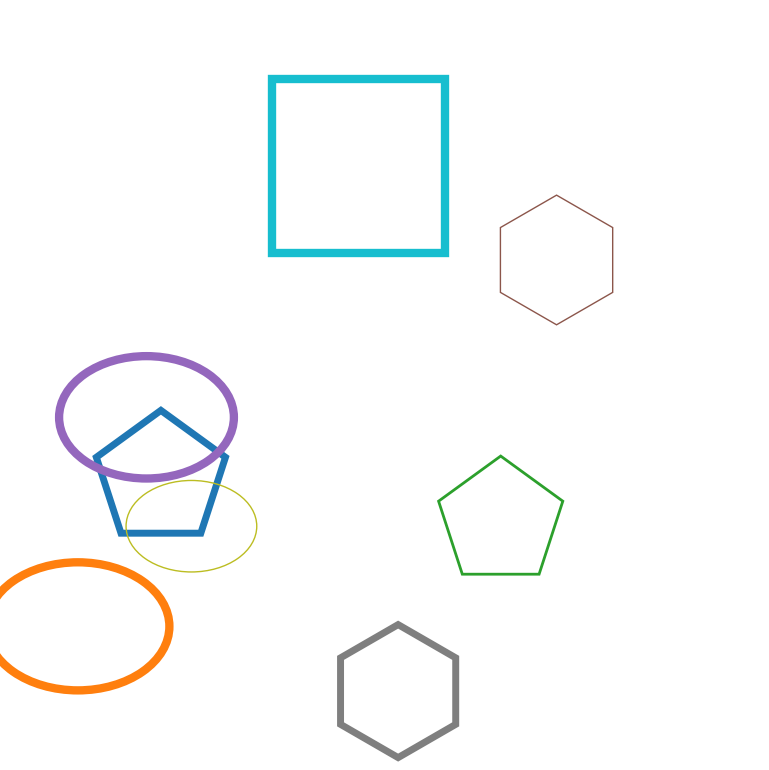[{"shape": "pentagon", "thickness": 2.5, "radius": 0.44, "center": [0.209, 0.379]}, {"shape": "oval", "thickness": 3, "radius": 0.59, "center": [0.101, 0.187]}, {"shape": "pentagon", "thickness": 1, "radius": 0.42, "center": [0.65, 0.323]}, {"shape": "oval", "thickness": 3, "radius": 0.57, "center": [0.19, 0.458]}, {"shape": "hexagon", "thickness": 0.5, "radius": 0.42, "center": [0.723, 0.662]}, {"shape": "hexagon", "thickness": 2.5, "radius": 0.43, "center": [0.517, 0.102]}, {"shape": "oval", "thickness": 0.5, "radius": 0.42, "center": [0.249, 0.317]}, {"shape": "square", "thickness": 3, "radius": 0.56, "center": [0.465, 0.784]}]